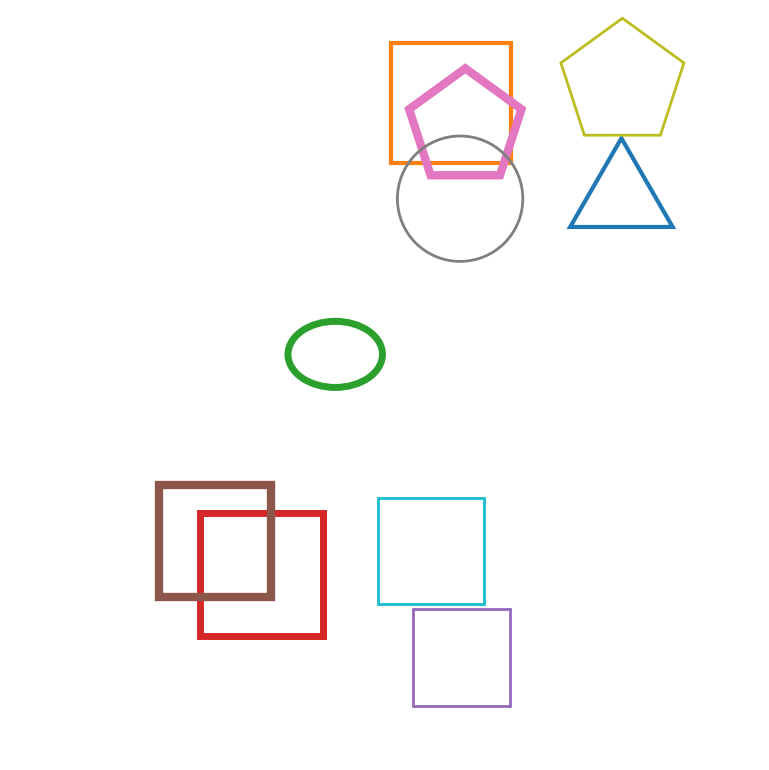[{"shape": "triangle", "thickness": 1.5, "radius": 0.38, "center": [0.807, 0.744]}, {"shape": "square", "thickness": 1.5, "radius": 0.39, "center": [0.585, 0.866]}, {"shape": "oval", "thickness": 2.5, "radius": 0.31, "center": [0.435, 0.54]}, {"shape": "square", "thickness": 2.5, "radius": 0.4, "center": [0.339, 0.254]}, {"shape": "square", "thickness": 1, "radius": 0.32, "center": [0.599, 0.146]}, {"shape": "square", "thickness": 3, "radius": 0.36, "center": [0.279, 0.297]}, {"shape": "pentagon", "thickness": 3, "radius": 0.38, "center": [0.604, 0.834]}, {"shape": "circle", "thickness": 1, "radius": 0.41, "center": [0.598, 0.742]}, {"shape": "pentagon", "thickness": 1, "radius": 0.42, "center": [0.808, 0.892]}, {"shape": "square", "thickness": 1, "radius": 0.34, "center": [0.559, 0.284]}]